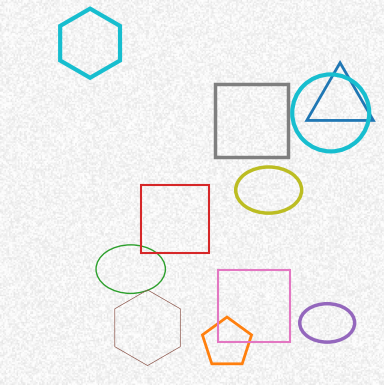[{"shape": "triangle", "thickness": 2, "radius": 0.5, "center": [0.883, 0.737]}, {"shape": "pentagon", "thickness": 2, "radius": 0.34, "center": [0.59, 0.109]}, {"shape": "oval", "thickness": 1, "radius": 0.45, "center": [0.339, 0.301]}, {"shape": "square", "thickness": 1.5, "radius": 0.44, "center": [0.454, 0.432]}, {"shape": "oval", "thickness": 2.5, "radius": 0.36, "center": [0.85, 0.161]}, {"shape": "hexagon", "thickness": 0.5, "radius": 0.49, "center": [0.383, 0.149]}, {"shape": "square", "thickness": 1.5, "radius": 0.46, "center": [0.66, 0.205]}, {"shape": "square", "thickness": 2.5, "radius": 0.47, "center": [0.653, 0.687]}, {"shape": "oval", "thickness": 2.5, "radius": 0.43, "center": [0.698, 0.506]}, {"shape": "hexagon", "thickness": 3, "radius": 0.45, "center": [0.234, 0.888]}, {"shape": "circle", "thickness": 3, "radius": 0.5, "center": [0.859, 0.707]}]